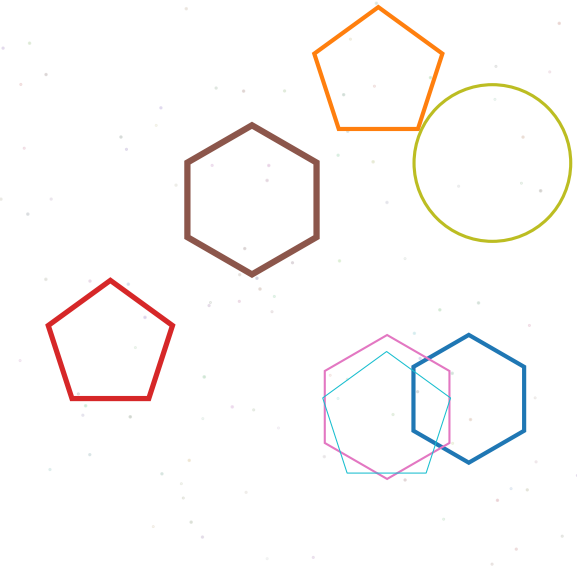[{"shape": "hexagon", "thickness": 2, "radius": 0.55, "center": [0.812, 0.309]}, {"shape": "pentagon", "thickness": 2, "radius": 0.58, "center": [0.655, 0.87]}, {"shape": "pentagon", "thickness": 2.5, "radius": 0.57, "center": [0.191, 0.401]}, {"shape": "hexagon", "thickness": 3, "radius": 0.65, "center": [0.436, 0.653]}, {"shape": "hexagon", "thickness": 1, "radius": 0.62, "center": [0.67, 0.294]}, {"shape": "circle", "thickness": 1.5, "radius": 0.68, "center": [0.853, 0.717]}, {"shape": "pentagon", "thickness": 0.5, "radius": 0.58, "center": [0.669, 0.274]}]